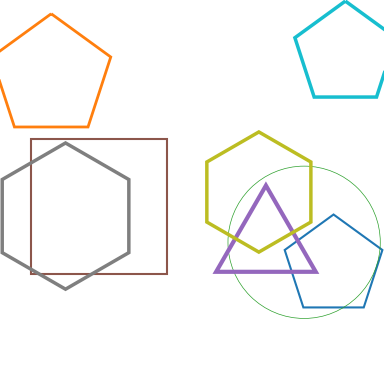[{"shape": "pentagon", "thickness": 1.5, "radius": 0.67, "center": [0.866, 0.309]}, {"shape": "pentagon", "thickness": 2, "radius": 0.81, "center": [0.133, 0.802]}, {"shape": "circle", "thickness": 0.5, "radius": 0.99, "center": [0.79, 0.371]}, {"shape": "triangle", "thickness": 3, "radius": 0.75, "center": [0.691, 0.369]}, {"shape": "square", "thickness": 1.5, "radius": 0.88, "center": [0.257, 0.464]}, {"shape": "hexagon", "thickness": 2.5, "radius": 0.95, "center": [0.17, 0.439]}, {"shape": "hexagon", "thickness": 2.5, "radius": 0.78, "center": [0.672, 0.501]}, {"shape": "pentagon", "thickness": 2.5, "radius": 0.69, "center": [0.897, 0.859]}]